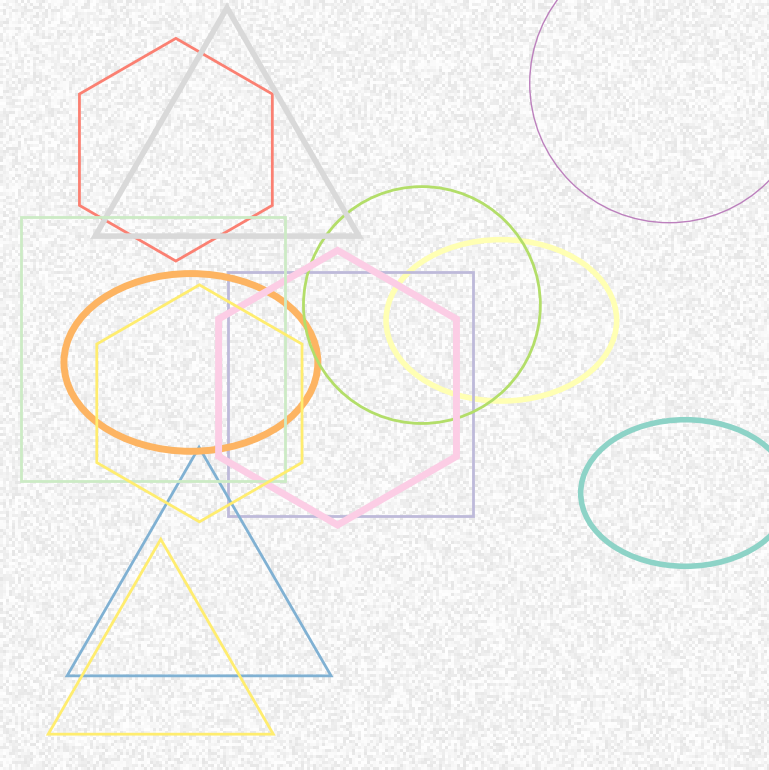[{"shape": "oval", "thickness": 2, "radius": 0.68, "center": [0.89, 0.36]}, {"shape": "oval", "thickness": 2, "radius": 0.75, "center": [0.651, 0.584]}, {"shape": "square", "thickness": 1, "radius": 0.79, "center": [0.456, 0.488]}, {"shape": "hexagon", "thickness": 1, "radius": 0.72, "center": [0.228, 0.806]}, {"shape": "triangle", "thickness": 1, "radius": 0.99, "center": [0.259, 0.221]}, {"shape": "oval", "thickness": 2.5, "radius": 0.82, "center": [0.248, 0.529]}, {"shape": "circle", "thickness": 1, "radius": 0.77, "center": [0.548, 0.604]}, {"shape": "hexagon", "thickness": 2.5, "radius": 0.89, "center": [0.438, 0.497]}, {"shape": "triangle", "thickness": 2, "radius": 0.99, "center": [0.295, 0.792]}, {"shape": "circle", "thickness": 0.5, "radius": 0.91, "center": [0.869, 0.892]}, {"shape": "square", "thickness": 1, "radius": 0.86, "center": [0.199, 0.547]}, {"shape": "triangle", "thickness": 1, "radius": 0.84, "center": [0.209, 0.131]}, {"shape": "hexagon", "thickness": 1, "radius": 0.77, "center": [0.259, 0.476]}]